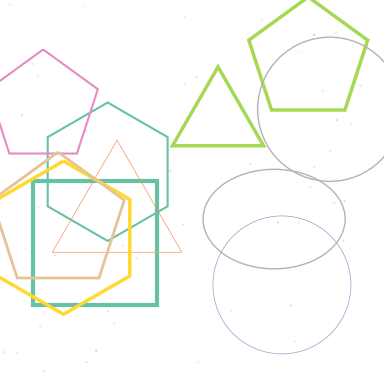[{"shape": "hexagon", "thickness": 1.5, "radius": 0.9, "center": [0.28, 0.554]}, {"shape": "square", "thickness": 3, "radius": 0.8, "center": [0.247, 0.369]}, {"shape": "triangle", "thickness": 0.5, "radius": 0.97, "center": [0.304, 0.442]}, {"shape": "circle", "thickness": 0.5, "radius": 0.9, "center": [0.732, 0.26]}, {"shape": "pentagon", "thickness": 1.5, "radius": 0.75, "center": [0.112, 0.722]}, {"shape": "triangle", "thickness": 2.5, "radius": 0.68, "center": [0.566, 0.69]}, {"shape": "pentagon", "thickness": 2.5, "radius": 0.81, "center": [0.801, 0.846]}, {"shape": "hexagon", "thickness": 2.5, "radius": 0.99, "center": [0.165, 0.383]}, {"shape": "pentagon", "thickness": 2, "radius": 0.9, "center": [0.151, 0.424]}, {"shape": "circle", "thickness": 1, "radius": 0.94, "center": [0.856, 0.716]}, {"shape": "oval", "thickness": 1, "radius": 0.92, "center": [0.712, 0.431]}]